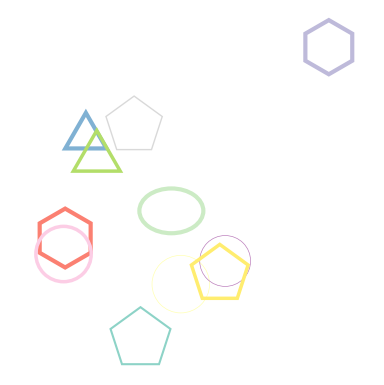[{"shape": "pentagon", "thickness": 1.5, "radius": 0.41, "center": [0.365, 0.12]}, {"shape": "circle", "thickness": 0.5, "radius": 0.37, "center": [0.47, 0.262]}, {"shape": "hexagon", "thickness": 3, "radius": 0.35, "center": [0.854, 0.877]}, {"shape": "hexagon", "thickness": 3, "radius": 0.38, "center": [0.169, 0.382]}, {"shape": "triangle", "thickness": 3, "radius": 0.31, "center": [0.223, 0.645]}, {"shape": "triangle", "thickness": 2.5, "radius": 0.35, "center": [0.251, 0.591]}, {"shape": "circle", "thickness": 2.5, "radius": 0.36, "center": [0.165, 0.34]}, {"shape": "pentagon", "thickness": 1, "radius": 0.38, "center": [0.348, 0.674]}, {"shape": "circle", "thickness": 0.5, "radius": 0.33, "center": [0.585, 0.322]}, {"shape": "oval", "thickness": 3, "radius": 0.42, "center": [0.445, 0.452]}, {"shape": "pentagon", "thickness": 2.5, "radius": 0.39, "center": [0.571, 0.288]}]